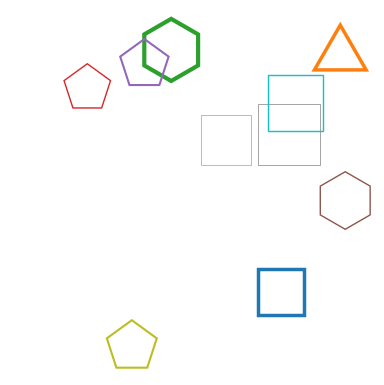[{"shape": "square", "thickness": 2.5, "radius": 0.3, "center": [0.73, 0.241]}, {"shape": "triangle", "thickness": 2.5, "radius": 0.39, "center": [0.884, 0.857]}, {"shape": "hexagon", "thickness": 3, "radius": 0.4, "center": [0.445, 0.87]}, {"shape": "pentagon", "thickness": 1, "radius": 0.32, "center": [0.227, 0.771]}, {"shape": "pentagon", "thickness": 1.5, "radius": 0.33, "center": [0.375, 0.833]}, {"shape": "hexagon", "thickness": 1, "radius": 0.37, "center": [0.897, 0.479]}, {"shape": "square", "thickness": 0.5, "radius": 0.32, "center": [0.587, 0.637]}, {"shape": "square", "thickness": 0.5, "radius": 0.4, "center": [0.751, 0.65]}, {"shape": "pentagon", "thickness": 1.5, "radius": 0.34, "center": [0.342, 0.1]}, {"shape": "square", "thickness": 1, "radius": 0.36, "center": [0.768, 0.733]}]